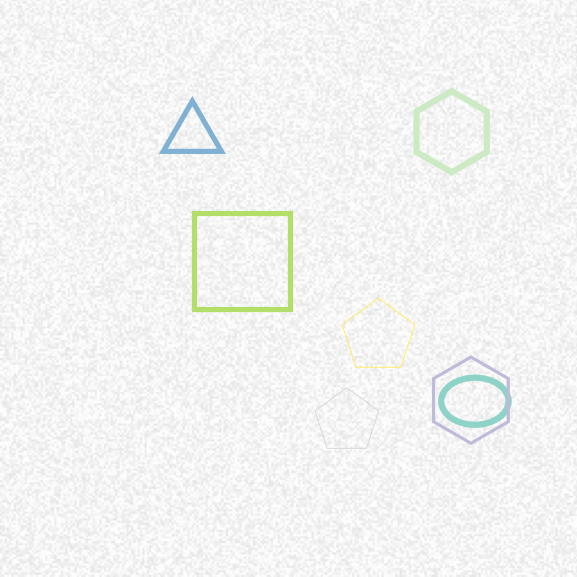[{"shape": "oval", "thickness": 3, "radius": 0.29, "center": [0.822, 0.304]}, {"shape": "hexagon", "thickness": 1.5, "radius": 0.37, "center": [0.815, 0.306]}, {"shape": "triangle", "thickness": 2.5, "radius": 0.29, "center": [0.333, 0.766]}, {"shape": "square", "thickness": 2.5, "radius": 0.41, "center": [0.419, 0.548]}, {"shape": "pentagon", "thickness": 0.5, "radius": 0.29, "center": [0.601, 0.27]}, {"shape": "hexagon", "thickness": 3, "radius": 0.35, "center": [0.782, 0.771]}, {"shape": "pentagon", "thickness": 0.5, "radius": 0.33, "center": [0.655, 0.417]}]